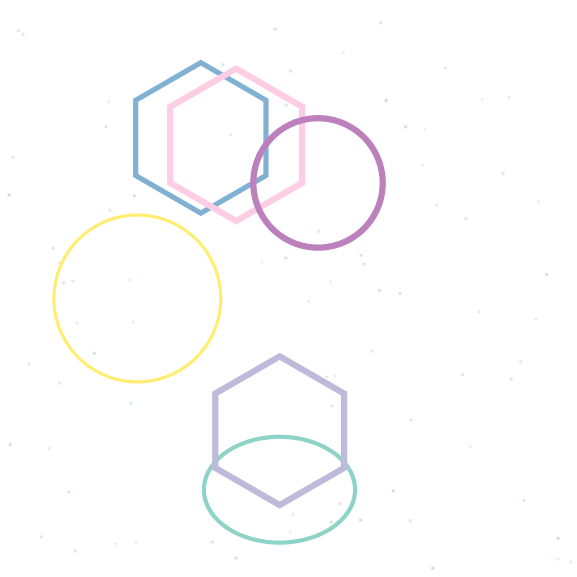[{"shape": "oval", "thickness": 2, "radius": 0.65, "center": [0.484, 0.151]}, {"shape": "hexagon", "thickness": 3, "radius": 0.64, "center": [0.484, 0.253]}, {"shape": "hexagon", "thickness": 2.5, "radius": 0.65, "center": [0.348, 0.76]}, {"shape": "hexagon", "thickness": 3, "radius": 0.66, "center": [0.409, 0.748]}, {"shape": "circle", "thickness": 3, "radius": 0.56, "center": [0.551, 0.682]}, {"shape": "circle", "thickness": 1.5, "radius": 0.72, "center": [0.238, 0.482]}]